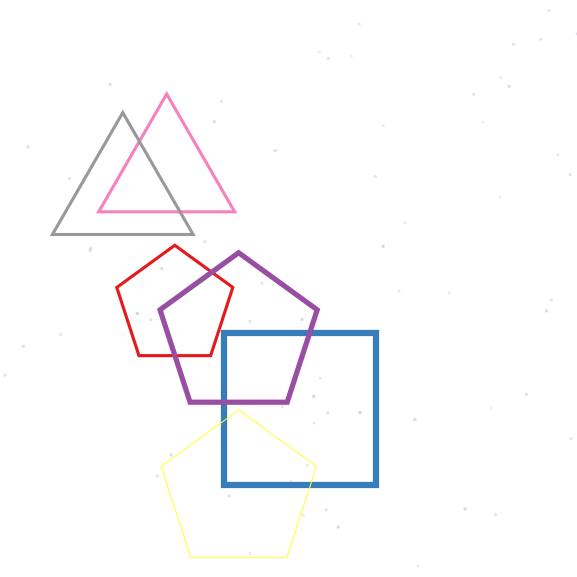[{"shape": "pentagon", "thickness": 1.5, "radius": 0.53, "center": [0.303, 0.469]}, {"shape": "square", "thickness": 3, "radius": 0.66, "center": [0.519, 0.291]}, {"shape": "pentagon", "thickness": 2.5, "radius": 0.72, "center": [0.413, 0.418]}, {"shape": "pentagon", "thickness": 0.5, "radius": 0.71, "center": [0.414, 0.148]}, {"shape": "triangle", "thickness": 1.5, "radius": 0.68, "center": [0.289, 0.7]}, {"shape": "triangle", "thickness": 1.5, "radius": 0.7, "center": [0.213, 0.663]}]